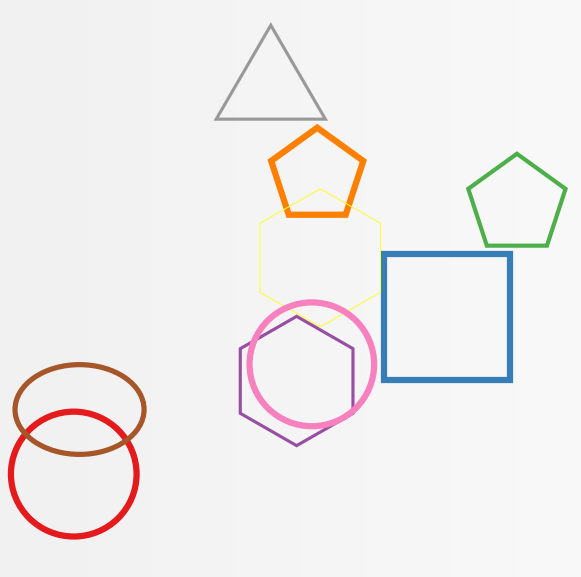[{"shape": "circle", "thickness": 3, "radius": 0.54, "center": [0.127, 0.178]}, {"shape": "square", "thickness": 3, "radius": 0.55, "center": [0.769, 0.451]}, {"shape": "pentagon", "thickness": 2, "radius": 0.44, "center": [0.889, 0.645]}, {"shape": "hexagon", "thickness": 1.5, "radius": 0.56, "center": [0.51, 0.339]}, {"shape": "pentagon", "thickness": 3, "radius": 0.42, "center": [0.546, 0.695]}, {"shape": "hexagon", "thickness": 0.5, "radius": 0.6, "center": [0.551, 0.553]}, {"shape": "oval", "thickness": 2.5, "radius": 0.56, "center": [0.137, 0.29]}, {"shape": "circle", "thickness": 3, "radius": 0.54, "center": [0.537, 0.368]}, {"shape": "triangle", "thickness": 1.5, "radius": 0.54, "center": [0.466, 0.847]}]